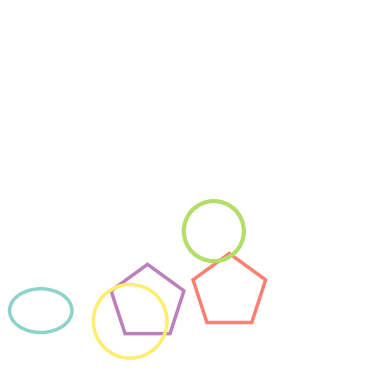[{"shape": "oval", "thickness": 2.5, "radius": 0.41, "center": [0.106, 0.193]}, {"shape": "pentagon", "thickness": 2.5, "radius": 0.5, "center": [0.596, 0.242]}, {"shape": "circle", "thickness": 3, "radius": 0.39, "center": [0.555, 0.4]}, {"shape": "pentagon", "thickness": 2.5, "radius": 0.5, "center": [0.383, 0.214]}, {"shape": "circle", "thickness": 2.5, "radius": 0.48, "center": [0.338, 0.166]}]